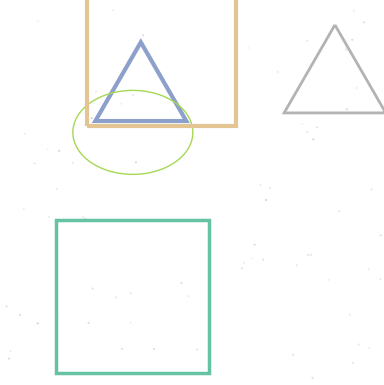[{"shape": "square", "thickness": 2.5, "radius": 0.99, "center": [0.344, 0.229]}, {"shape": "triangle", "thickness": 3, "radius": 0.68, "center": [0.366, 0.754]}, {"shape": "oval", "thickness": 1, "radius": 0.78, "center": [0.345, 0.656]}, {"shape": "square", "thickness": 3, "radius": 0.96, "center": [0.419, 0.865]}, {"shape": "triangle", "thickness": 2, "radius": 0.76, "center": [0.87, 0.783]}]